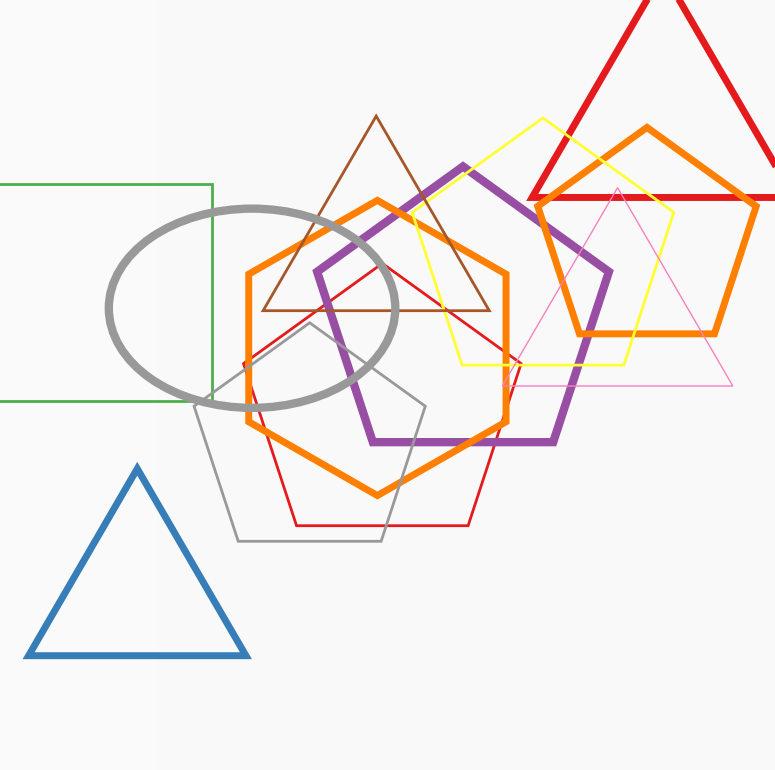[{"shape": "triangle", "thickness": 2.5, "radius": 0.98, "center": [0.856, 0.841]}, {"shape": "pentagon", "thickness": 1, "radius": 0.94, "center": [0.493, 0.47]}, {"shape": "triangle", "thickness": 2.5, "radius": 0.81, "center": [0.177, 0.229]}, {"shape": "square", "thickness": 1, "radius": 0.7, "center": [0.133, 0.62]}, {"shape": "pentagon", "thickness": 3, "radius": 0.99, "center": [0.597, 0.586]}, {"shape": "pentagon", "thickness": 2.5, "radius": 0.74, "center": [0.835, 0.686]}, {"shape": "hexagon", "thickness": 2.5, "radius": 0.96, "center": [0.487, 0.548]}, {"shape": "pentagon", "thickness": 1, "radius": 0.89, "center": [0.701, 0.669]}, {"shape": "triangle", "thickness": 1, "radius": 0.84, "center": [0.485, 0.681]}, {"shape": "triangle", "thickness": 0.5, "radius": 0.86, "center": [0.797, 0.585]}, {"shape": "pentagon", "thickness": 1, "radius": 0.78, "center": [0.4, 0.424]}, {"shape": "oval", "thickness": 3, "radius": 0.92, "center": [0.325, 0.6]}]